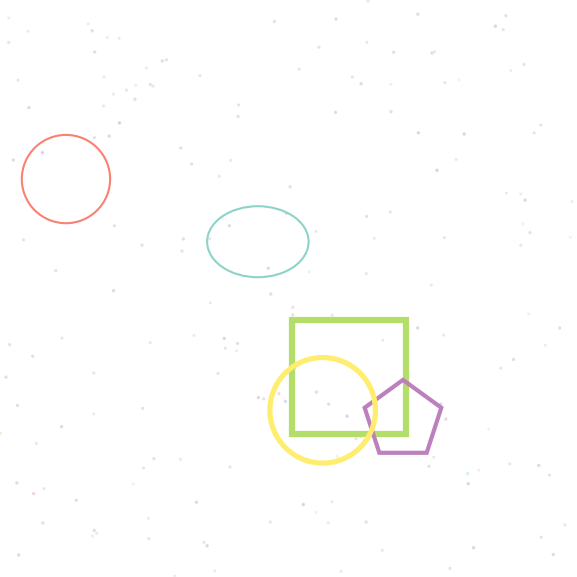[{"shape": "oval", "thickness": 1, "radius": 0.44, "center": [0.447, 0.581]}, {"shape": "circle", "thickness": 1, "radius": 0.38, "center": [0.114, 0.689]}, {"shape": "square", "thickness": 3, "radius": 0.49, "center": [0.604, 0.347]}, {"shape": "pentagon", "thickness": 2, "radius": 0.35, "center": [0.698, 0.272]}, {"shape": "circle", "thickness": 2.5, "radius": 0.46, "center": [0.559, 0.289]}]